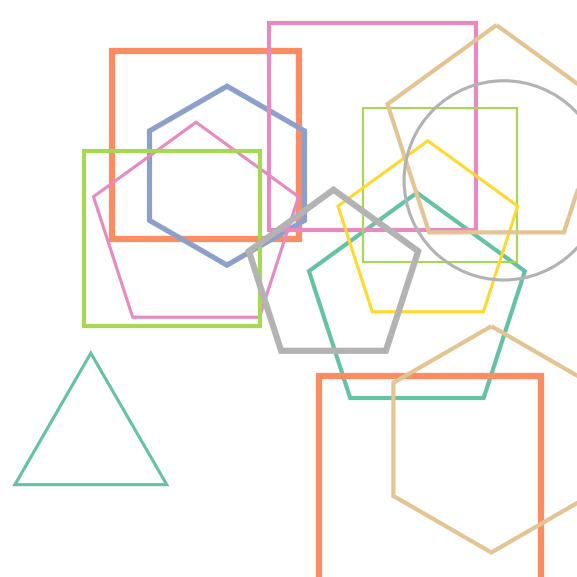[{"shape": "triangle", "thickness": 1.5, "radius": 0.76, "center": [0.157, 0.236]}, {"shape": "pentagon", "thickness": 2, "radius": 0.98, "center": [0.722, 0.469]}, {"shape": "square", "thickness": 3, "radius": 0.81, "center": [0.356, 0.748]}, {"shape": "square", "thickness": 3, "radius": 0.96, "center": [0.745, 0.157]}, {"shape": "hexagon", "thickness": 2.5, "radius": 0.77, "center": [0.393, 0.695]}, {"shape": "square", "thickness": 2, "radius": 0.9, "center": [0.645, 0.78]}, {"shape": "pentagon", "thickness": 1.5, "radius": 0.93, "center": [0.339, 0.601]}, {"shape": "square", "thickness": 2, "radius": 0.76, "center": [0.298, 0.586]}, {"shape": "square", "thickness": 1, "radius": 0.67, "center": [0.762, 0.679]}, {"shape": "pentagon", "thickness": 1.5, "radius": 0.82, "center": [0.741, 0.592]}, {"shape": "pentagon", "thickness": 2, "radius": 0.99, "center": [0.86, 0.757]}, {"shape": "hexagon", "thickness": 2, "radius": 0.98, "center": [0.851, 0.238]}, {"shape": "pentagon", "thickness": 3, "radius": 0.77, "center": [0.577, 0.516]}, {"shape": "circle", "thickness": 1.5, "radius": 0.86, "center": [0.872, 0.687]}]